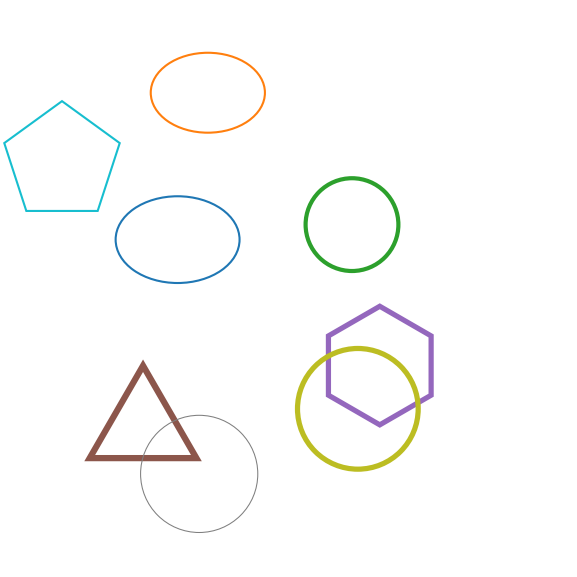[{"shape": "oval", "thickness": 1, "radius": 0.54, "center": [0.308, 0.584]}, {"shape": "oval", "thickness": 1, "radius": 0.49, "center": [0.36, 0.839]}, {"shape": "circle", "thickness": 2, "radius": 0.4, "center": [0.61, 0.61]}, {"shape": "hexagon", "thickness": 2.5, "radius": 0.51, "center": [0.658, 0.366]}, {"shape": "triangle", "thickness": 3, "radius": 0.53, "center": [0.248, 0.259]}, {"shape": "circle", "thickness": 0.5, "radius": 0.51, "center": [0.345, 0.179]}, {"shape": "circle", "thickness": 2.5, "radius": 0.52, "center": [0.62, 0.291]}, {"shape": "pentagon", "thickness": 1, "radius": 0.53, "center": [0.107, 0.719]}]